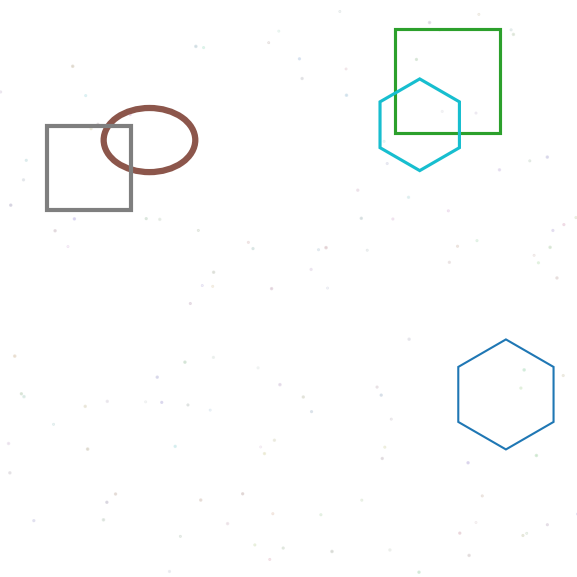[{"shape": "hexagon", "thickness": 1, "radius": 0.48, "center": [0.876, 0.316]}, {"shape": "square", "thickness": 1.5, "radius": 0.45, "center": [0.775, 0.859]}, {"shape": "oval", "thickness": 3, "radius": 0.4, "center": [0.259, 0.757]}, {"shape": "square", "thickness": 2, "radius": 0.36, "center": [0.153, 0.708]}, {"shape": "hexagon", "thickness": 1.5, "radius": 0.4, "center": [0.727, 0.783]}]